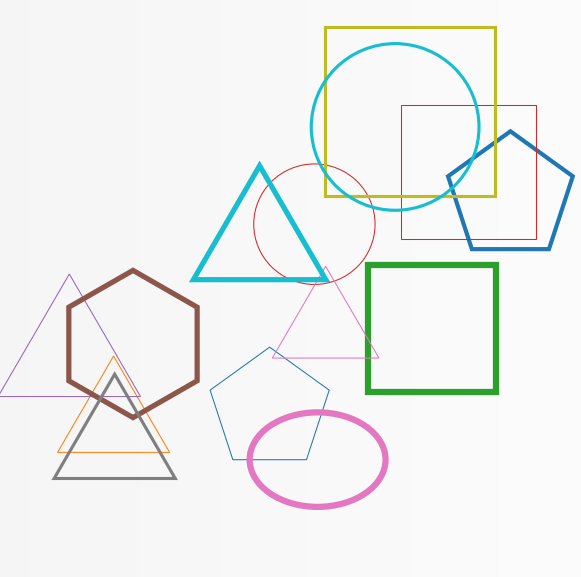[{"shape": "pentagon", "thickness": 0.5, "radius": 0.54, "center": [0.464, 0.29]}, {"shape": "pentagon", "thickness": 2, "radius": 0.56, "center": [0.878, 0.659]}, {"shape": "triangle", "thickness": 0.5, "radius": 0.56, "center": [0.195, 0.271]}, {"shape": "square", "thickness": 3, "radius": 0.55, "center": [0.744, 0.43]}, {"shape": "square", "thickness": 0.5, "radius": 0.58, "center": [0.807, 0.701]}, {"shape": "circle", "thickness": 0.5, "radius": 0.52, "center": [0.541, 0.611]}, {"shape": "triangle", "thickness": 0.5, "radius": 0.71, "center": [0.119, 0.383]}, {"shape": "hexagon", "thickness": 2.5, "radius": 0.64, "center": [0.229, 0.403]}, {"shape": "oval", "thickness": 3, "radius": 0.58, "center": [0.546, 0.203]}, {"shape": "triangle", "thickness": 0.5, "radius": 0.53, "center": [0.56, 0.432]}, {"shape": "triangle", "thickness": 1.5, "radius": 0.6, "center": [0.197, 0.231]}, {"shape": "square", "thickness": 1.5, "radius": 0.73, "center": [0.705, 0.806]}, {"shape": "circle", "thickness": 1.5, "radius": 0.72, "center": [0.68, 0.779]}, {"shape": "triangle", "thickness": 2.5, "radius": 0.66, "center": [0.447, 0.581]}]